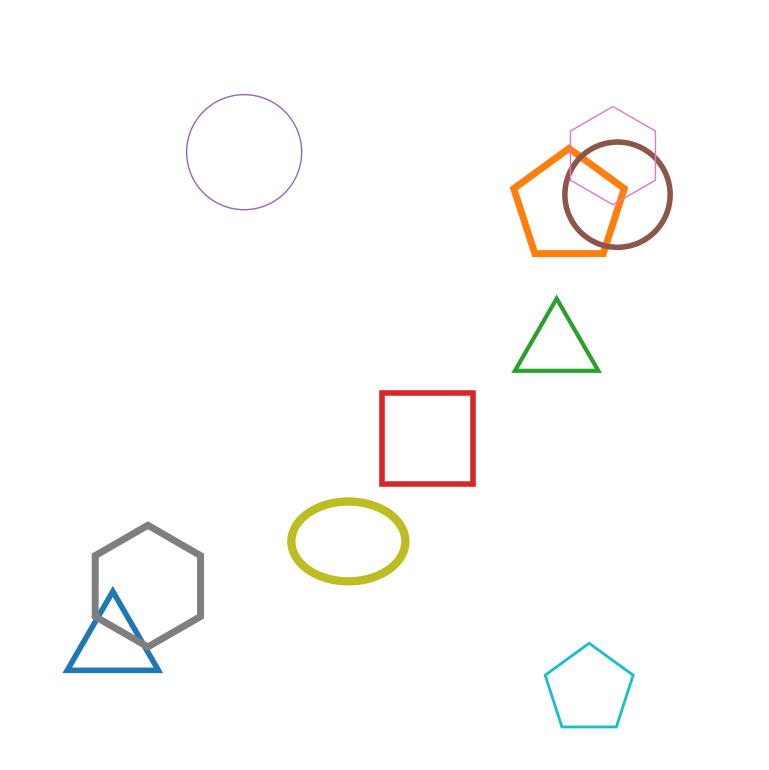[{"shape": "triangle", "thickness": 2, "radius": 0.34, "center": [0.147, 0.164]}, {"shape": "pentagon", "thickness": 2.5, "radius": 0.38, "center": [0.739, 0.732]}, {"shape": "triangle", "thickness": 1.5, "radius": 0.31, "center": [0.723, 0.55]}, {"shape": "square", "thickness": 2, "radius": 0.3, "center": [0.556, 0.431]}, {"shape": "circle", "thickness": 0.5, "radius": 0.37, "center": [0.317, 0.802]}, {"shape": "circle", "thickness": 2, "radius": 0.34, "center": [0.802, 0.747]}, {"shape": "hexagon", "thickness": 0.5, "radius": 0.32, "center": [0.796, 0.798]}, {"shape": "hexagon", "thickness": 2.5, "radius": 0.4, "center": [0.192, 0.239]}, {"shape": "oval", "thickness": 3, "radius": 0.37, "center": [0.452, 0.297]}, {"shape": "pentagon", "thickness": 1, "radius": 0.3, "center": [0.765, 0.105]}]